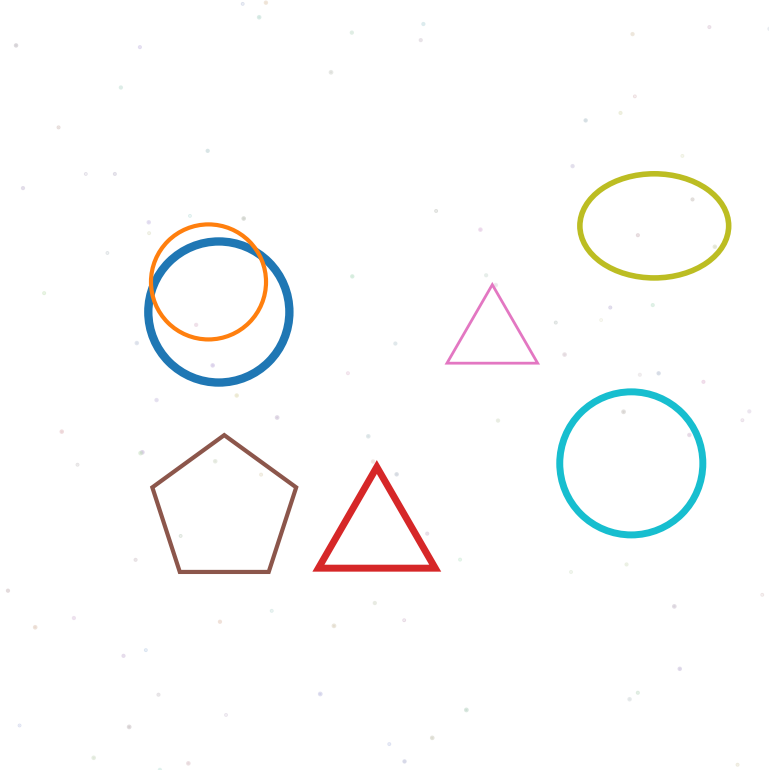[{"shape": "circle", "thickness": 3, "radius": 0.46, "center": [0.284, 0.595]}, {"shape": "circle", "thickness": 1.5, "radius": 0.37, "center": [0.271, 0.634]}, {"shape": "triangle", "thickness": 2.5, "radius": 0.44, "center": [0.489, 0.306]}, {"shape": "pentagon", "thickness": 1.5, "radius": 0.49, "center": [0.291, 0.337]}, {"shape": "triangle", "thickness": 1, "radius": 0.34, "center": [0.639, 0.562]}, {"shape": "oval", "thickness": 2, "radius": 0.48, "center": [0.85, 0.707]}, {"shape": "circle", "thickness": 2.5, "radius": 0.46, "center": [0.82, 0.398]}]